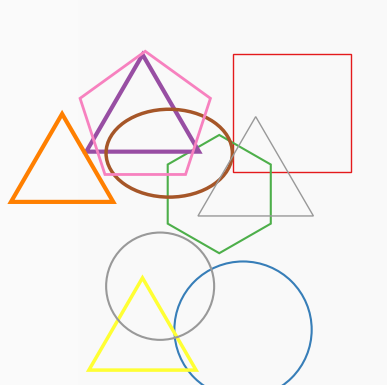[{"shape": "square", "thickness": 1, "radius": 0.76, "center": [0.754, 0.707]}, {"shape": "circle", "thickness": 1.5, "radius": 0.89, "center": [0.627, 0.144]}, {"shape": "hexagon", "thickness": 1.5, "radius": 0.77, "center": [0.566, 0.496]}, {"shape": "triangle", "thickness": 3, "radius": 0.84, "center": [0.368, 0.69]}, {"shape": "triangle", "thickness": 3, "radius": 0.76, "center": [0.16, 0.552]}, {"shape": "triangle", "thickness": 2.5, "radius": 0.8, "center": [0.368, 0.119]}, {"shape": "oval", "thickness": 2.5, "radius": 0.81, "center": [0.437, 0.602]}, {"shape": "pentagon", "thickness": 2, "radius": 0.88, "center": [0.375, 0.69]}, {"shape": "triangle", "thickness": 1, "radius": 0.86, "center": [0.66, 0.525]}, {"shape": "circle", "thickness": 1.5, "radius": 0.7, "center": [0.413, 0.257]}]